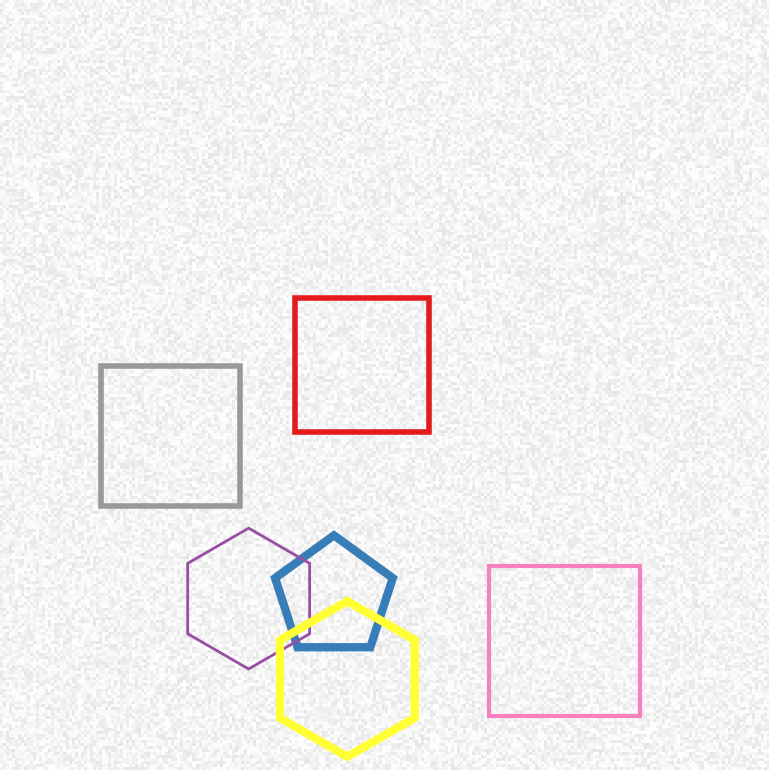[{"shape": "square", "thickness": 2, "radius": 0.43, "center": [0.47, 0.526]}, {"shape": "pentagon", "thickness": 3, "radius": 0.4, "center": [0.434, 0.224]}, {"shape": "hexagon", "thickness": 1, "radius": 0.46, "center": [0.323, 0.223]}, {"shape": "hexagon", "thickness": 3, "radius": 0.51, "center": [0.451, 0.118]}, {"shape": "square", "thickness": 1.5, "radius": 0.49, "center": [0.733, 0.168]}, {"shape": "square", "thickness": 2, "radius": 0.45, "center": [0.221, 0.434]}]